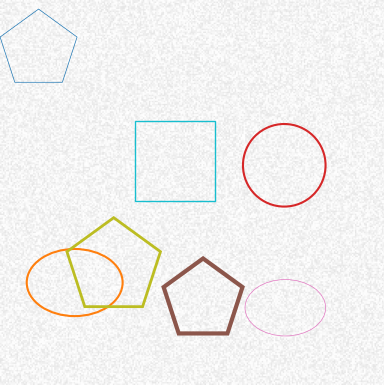[{"shape": "pentagon", "thickness": 0.5, "radius": 0.53, "center": [0.1, 0.871]}, {"shape": "oval", "thickness": 1.5, "radius": 0.62, "center": [0.194, 0.266]}, {"shape": "circle", "thickness": 1.5, "radius": 0.54, "center": [0.738, 0.571]}, {"shape": "pentagon", "thickness": 3, "radius": 0.54, "center": [0.527, 0.221]}, {"shape": "oval", "thickness": 0.5, "radius": 0.52, "center": [0.741, 0.201]}, {"shape": "pentagon", "thickness": 2, "radius": 0.64, "center": [0.295, 0.307]}, {"shape": "square", "thickness": 1, "radius": 0.52, "center": [0.455, 0.583]}]